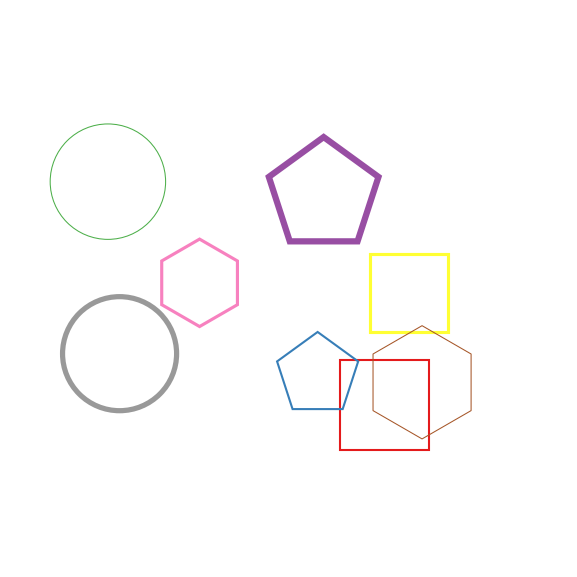[{"shape": "square", "thickness": 1, "radius": 0.39, "center": [0.667, 0.298]}, {"shape": "pentagon", "thickness": 1, "radius": 0.37, "center": [0.55, 0.35]}, {"shape": "circle", "thickness": 0.5, "radius": 0.5, "center": [0.187, 0.685]}, {"shape": "pentagon", "thickness": 3, "radius": 0.5, "center": [0.56, 0.662]}, {"shape": "square", "thickness": 1.5, "radius": 0.34, "center": [0.709, 0.491]}, {"shape": "hexagon", "thickness": 0.5, "radius": 0.49, "center": [0.731, 0.337]}, {"shape": "hexagon", "thickness": 1.5, "radius": 0.38, "center": [0.346, 0.509]}, {"shape": "circle", "thickness": 2.5, "radius": 0.49, "center": [0.207, 0.387]}]